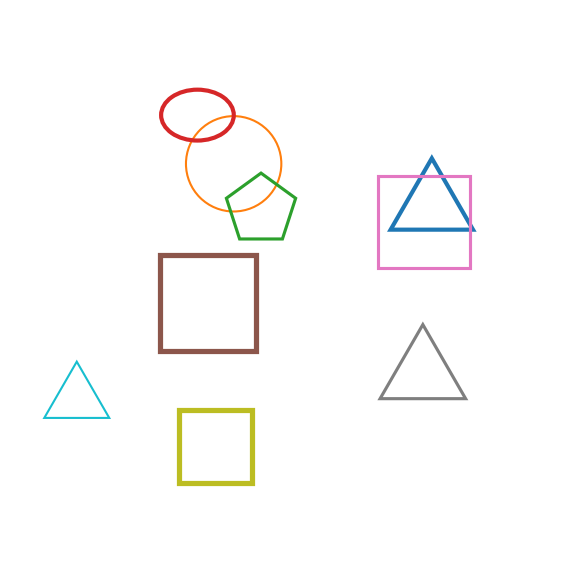[{"shape": "triangle", "thickness": 2, "radius": 0.41, "center": [0.748, 0.643]}, {"shape": "circle", "thickness": 1, "radius": 0.41, "center": [0.405, 0.715]}, {"shape": "pentagon", "thickness": 1.5, "radius": 0.32, "center": [0.452, 0.636]}, {"shape": "oval", "thickness": 2, "radius": 0.31, "center": [0.342, 0.8]}, {"shape": "square", "thickness": 2.5, "radius": 0.42, "center": [0.361, 0.475]}, {"shape": "square", "thickness": 1.5, "radius": 0.4, "center": [0.734, 0.615]}, {"shape": "triangle", "thickness": 1.5, "radius": 0.43, "center": [0.732, 0.352]}, {"shape": "square", "thickness": 2.5, "radius": 0.31, "center": [0.373, 0.226]}, {"shape": "triangle", "thickness": 1, "radius": 0.32, "center": [0.133, 0.308]}]